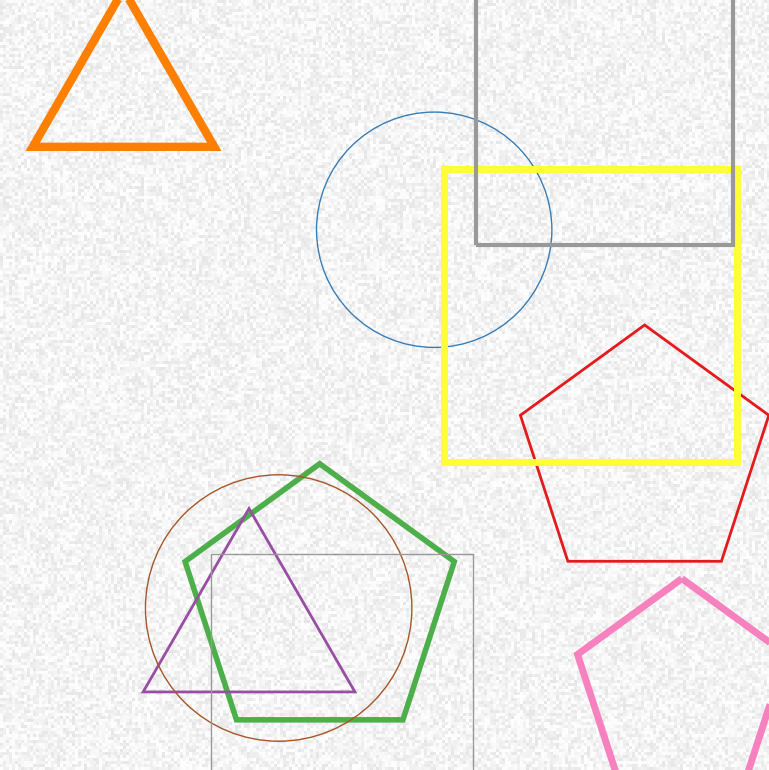[{"shape": "pentagon", "thickness": 1, "radius": 0.85, "center": [0.837, 0.408]}, {"shape": "circle", "thickness": 0.5, "radius": 0.76, "center": [0.564, 0.702]}, {"shape": "pentagon", "thickness": 2, "radius": 0.92, "center": [0.415, 0.214]}, {"shape": "triangle", "thickness": 1, "radius": 0.79, "center": [0.323, 0.181]}, {"shape": "triangle", "thickness": 3, "radius": 0.68, "center": [0.16, 0.877]}, {"shape": "square", "thickness": 2.5, "radius": 0.95, "center": [0.767, 0.591]}, {"shape": "circle", "thickness": 0.5, "radius": 0.87, "center": [0.362, 0.21]}, {"shape": "pentagon", "thickness": 2.5, "radius": 0.71, "center": [0.886, 0.106]}, {"shape": "square", "thickness": 1.5, "radius": 0.84, "center": [0.785, 0.849]}, {"shape": "square", "thickness": 0.5, "radius": 0.85, "center": [0.444, 0.11]}]